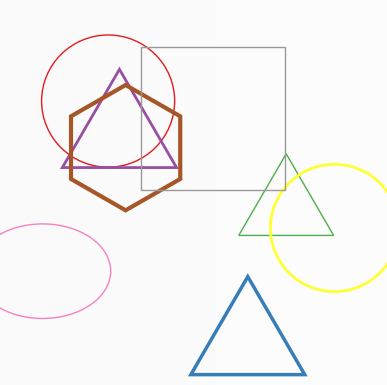[{"shape": "circle", "thickness": 1, "radius": 0.86, "center": [0.279, 0.737]}, {"shape": "triangle", "thickness": 2.5, "radius": 0.85, "center": [0.639, 0.112]}, {"shape": "triangle", "thickness": 1, "radius": 0.71, "center": [0.739, 0.459]}, {"shape": "triangle", "thickness": 2, "radius": 0.85, "center": [0.308, 0.65]}, {"shape": "circle", "thickness": 2, "radius": 0.83, "center": [0.863, 0.408]}, {"shape": "hexagon", "thickness": 3, "radius": 0.81, "center": [0.324, 0.616]}, {"shape": "oval", "thickness": 1, "radius": 0.88, "center": [0.11, 0.296]}, {"shape": "square", "thickness": 1, "radius": 0.93, "center": [0.55, 0.693]}]